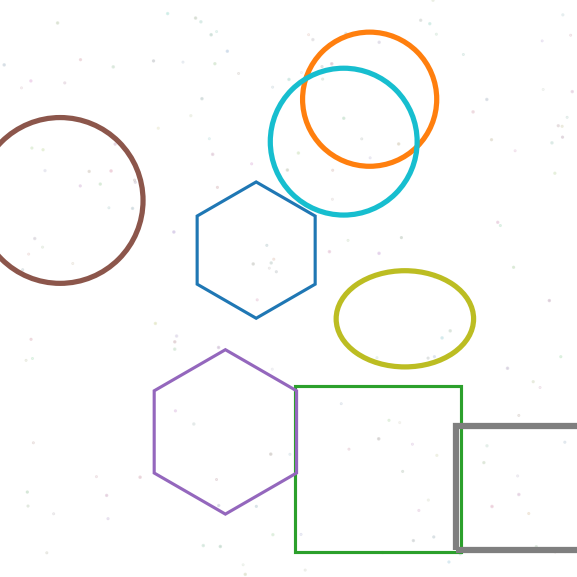[{"shape": "hexagon", "thickness": 1.5, "radius": 0.59, "center": [0.444, 0.566]}, {"shape": "circle", "thickness": 2.5, "radius": 0.58, "center": [0.64, 0.827]}, {"shape": "square", "thickness": 1.5, "radius": 0.72, "center": [0.655, 0.186]}, {"shape": "hexagon", "thickness": 1.5, "radius": 0.71, "center": [0.39, 0.251]}, {"shape": "circle", "thickness": 2.5, "radius": 0.72, "center": [0.104, 0.652]}, {"shape": "square", "thickness": 3, "radius": 0.54, "center": [0.897, 0.153]}, {"shape": "oval", "thickness": 2.5, "radius": 0.59, "center": [0.701, 0.447]}, {"shape": "circle", "thickness": 2.5, "radius": 0.64, "center": [0.595, 0.754]}]